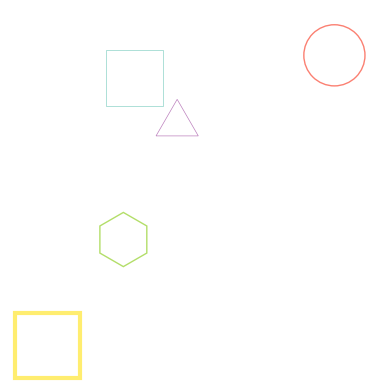[{"shape": "square", "thickness": 0.5, "radius": 0.37, "center": [0.35, 0.797]}, {"shape": "circle", "thickness": 1, "radius": 0.4, "center": [0.869, 0.856]}, {"shape": "hexagon", "thickness": 1, "radius": 0.35, "center": [0.32, 0.378]}, {"shape": "triangle", "thickness": 0.5, "radius": 0.32, "center": [0.46, 0.679]}, {"shape": "square", "thickness": 3, "radius": 0.42, "center": [0.124, 0.103]}]